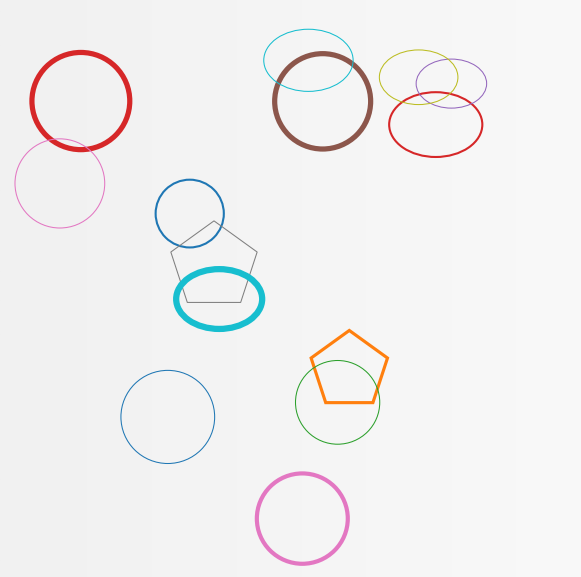[{"shape": "circle", "thickness": 0.5, "radius": 0.4, "center": [0.289, 0.277]}, {"shape": "circle", "thickness": 1, "radius": 0.29, "center": [0.326, 0.629]}, {"shape": "pentagon", "thickness": 1.5, "radius": 0.35, "center": [0.601, 0.358]}, {"shape": "circle", "thickness": 0.5, "radius": 0.36, "center": [0.581, 0.302]}, {"shape": "oval", "thickness": 1, "radius": 0.4, "center": [0.75, 0.783]}, {"shape": "circle", "thickness": 2.5, "radius": 0.42, "center": [0.139, 0.824]}, {"shape": "oval", "thickness": 0.5, "radius": 0.3, "center": [0.777, 0.854]}, {"shape": "circle", "thickness": 2.5, "radius": 0.41, "center": [0.555, 0.824]}, {"shape": "circle", "thickness": 0.5, "radius": 0.39, "center": [0.103, 0.682]}, {"shape": "circle", "thickness": 2, "radius": 0.39, "center": [0.52, 0.101]}, {"shape": "pentagon", "thickness": 0.5, "radius": 0.39, "center": [0.368, 0.539]}, {"shape": "oval", "thickness": 0.5, "radius": 0.34, "center": [0.72, 0.865]}, {"shape": "oval", "thickness": 0.5, "radius": 0.38, "center": [0.531, 0.895]}, {"shape": "oval", "thickness": 3, "radius": 0.37, "center": [0.377, 0.481]}]